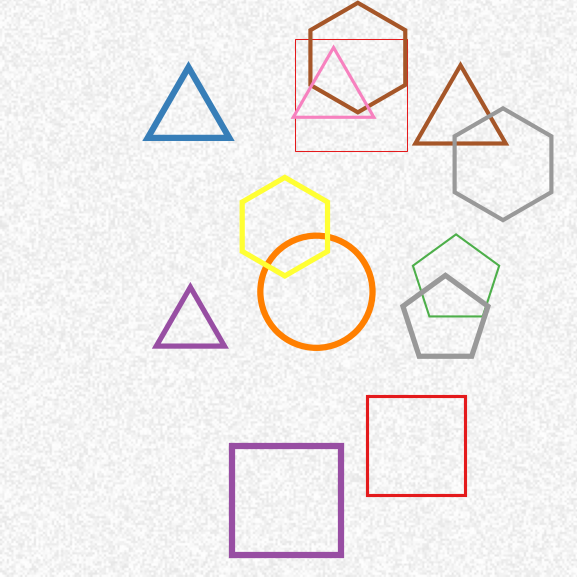[{"shape": "square", "thickness": 1.5, "radius": 0.42, "center": [0.72, 0.228]}, {"shape": "square", "thickness": 0.5, "radius": 0.48, "center": [0.608, 0.835]}, {"shape": "triangle", "thickness": 3, "radius": 0.41, "center": [0.326, 0.801]}, {"shape": "pentagon", "thickness": 1, "radius": 0.39, "center": [0.79, 0.515]}, {"shape": "square", "thickness": 3, "radius": 0.47, "center": [0.497, 0.133]}, {"shape": "triangle", "thickness": 2.5, "radius": 0.34, "center": [0.33, 0.434]}, {"shape": "circle", "thickness": 3, "radius": 0.49, "center": [0.548, 0.494]}, {"shape": "hexagon", "thickness": 2.5, "radius": 0.43, "center": [0.493, 0.607]}, {"shape": "hexagon", "thickness": 2, "radius": 0.47, "center": [0.62, 0.899]}, {"shape": "triangle", "thickness": 2, "radius": 0.45, "center": [0.797, 0.796]}, {"shape": "triangle", "thickness": 1.5, "radius": 0.4, "center": [0.578, 0.836]}, {"shape": "hexagon", "thickness": 2, "radius": 0.48, "center": [0.871, 0.715]}, {"shape": "pentagon", "thickness": 2.5, "radius": 0.39, "center": [0.771, 0.445]}]